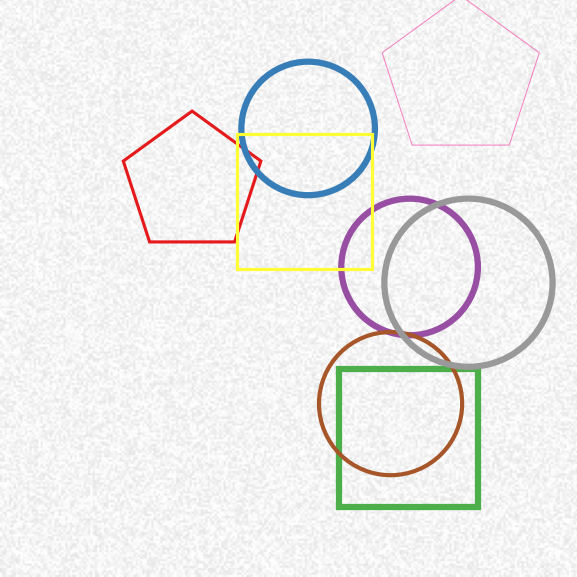[{"shape": "pentagon", "thickness": 1.5, "radius": 0.63, "center": [0.333, 0.682]}, {"shape": "circle", "thickness": 3, "radius": 0.58, "center": [0.534, 0.777]}, {"shape": "square", "thickness": 3, "radius": 0.6, "center": [0.707, 0.241]}, {"shape": "circle", "thickness": 3, "radius": 0.59, "center": [0.709, 0.537]}, {"shape": "square", "thickness": 1.5, "radius": 0.59, "center": [0.527, 0.651]}, {"shape": "circle", "thickness": 2, "radius": 0.62, "center": [0.676, 0.3]}, {"shape": "pentagon", "thickness": 0.5, "radius": 0.72, "center": [0.798, 0.864]}, {"shape": "circle", "thickness": 3, "radius": 0.73, "center": [0.811, 0.51]}]